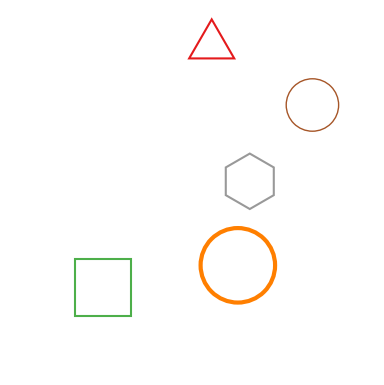[{"shape": "triangle", "thickness": 1.5, "radius": 0.34, "center": [0.55, 0.882]}, {"shape": "square", "thickness": 1.5, "radius": 0.37, "center": [0.268, 0.253]}, {"shape": "circle", "thickness": 3, "radius": 0.48, "center": [0.618, 0.311]}, {"shape": "circle", "thickness": 1, "radius": 0.34, "center": [0.811, 0.727]}, {"shape": "hexagon", "thickness": 1.5, "radius": 0.36, "center": [0.649, 0.529]}]